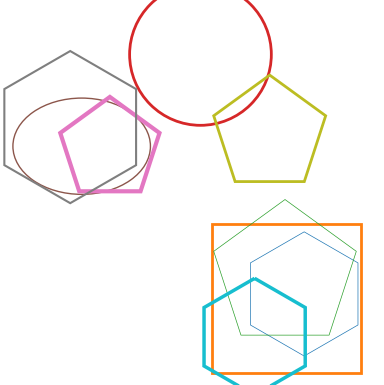[{"shape": "hexagon", "thickness": 0.5, "radius": 0.81, "center": [0.79, 0.237]}, {"shape": "square", "thickness": 2, "radius": 0.97, "center": [0.745, 0.224]}, {"shape": "pentagon", "thickness": 0.5, "radius": 0.97, "center": [0.74, 0.287]}, {"shape": "circle", "thickness": 2, "radius": 0.92, "center": [0.521, 0.859]}, {"shape": "oval", "thickness": 1, "radius": 0.89, "center": [0.212, 0.62]}, {"shape": "pentagon", "thickness": 3, "radius": 0.68, "center": [0.285, 0.613]}, {"shape": "hexagon", "thickness": 1.5, "radius": 0.99, "center": [0.182, 0.67]}, {"shape": "pentagon", "thickness": 2, "radius": 0.76, "center": [0.701, 0.652]}, {"shape": "hexagon", "thickness": 2.5, "radius": 0.76, "center": [0.661, 0.125]}]